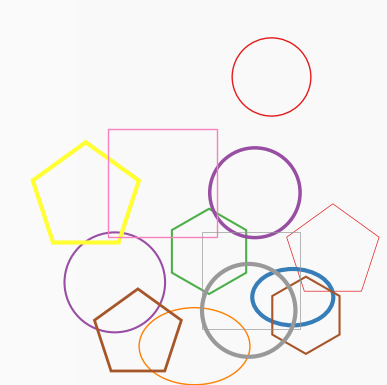[{"shape": "pentagon", "thickness": 0.5, "radius": 0.63, "center": [0.859, 0.345]}, {"shape": "circle", "thickness": 1, "radius": 0.51, "center": [0.701, 0.8]}, {"shape": "oval", "thickness": 3, "radius": 0.52, "center": [0.756, 0.228]}, {"shape": "hexagon", "thickness": 1.5, "radius": 0.55, "center": [0.539, 0.347]}, {"shape": "circle", "thickness": 2.5, "radius": 0.58, "center": [0.658, 0.499]}, {"shape": "circle", "thickness": 1.5, "radius": 0.65, "center": [0.296, 0.267]}, {"shape": "oval", "thickness": 1, "radius": 0.71, "center": [0.502, 0.101]}, {"shape": "pentagon", "thickness": 3, "radius": 0.72, "center": [0.222, 0.487]}, {"shape": "pentagon", "thickness": 2, "radius": 0.59, "center": [0.356, 0.132]}, {"shape": "hexagon", "thickness": 1.5, "radius": 0.5, "center": [0.789, 0.181]}, {"shape": "square", "thickness": 1, "radius": 0.7, "center": [0.419, 0.526]}, {"shape": "square", "thickness": 0.5, "radius": 0.63, "center": [0.649, 0.271]}, {"shape": "circle", "thickness": 3, "radius": 0.6, "center": [0.642, 0.194]}]